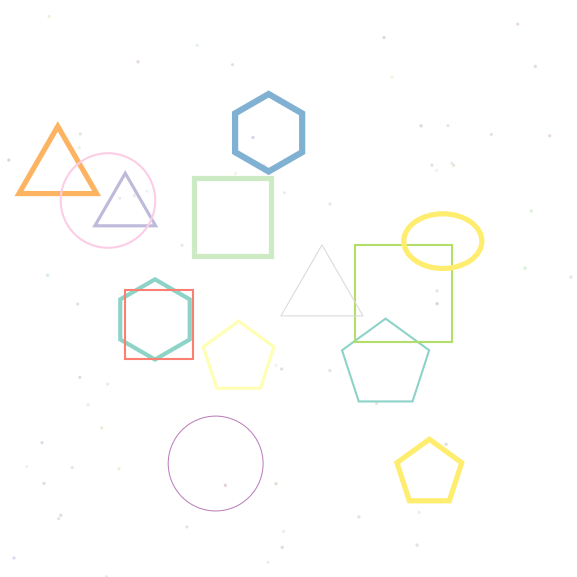[{"shape": "pentagon", "thickness": 1, "radius": 0.4, "center": [0.668, 0.368]}, {"shape": "hexagon", "thickness": 2, "radius": 0.35, "center": [0.268, 0.446]}, {"shape": "pentagon", "thickness": 1.5, "radius": 0.32, "center": [0.413, 0.379]}, {"shape": "triangle", "thickness": 1.5, "radius": 0.3, "center": [0.217, 0.638]}, {"shape": "square", "thickness": 1, "radius": 0.3, "center": [0.275, 0.437]}, {"shape": "hexagon", "thickness": 3, "radius": 0.34, "center": [0.465, 0.769]}, {"shape": "triangle", "thickness": 2.5, "radius": 0.39, "center": [0.1, 0.703]}, {"shape": "square", "thickness": 1, "radius": 0.42, "center": [0.699, 0.49]}, {"shape": "circle", "thickness": 1, "radius": 0.41, "center": [0.187, 0.652]}, {"shape": "triangle", "thickness": 0.5, "radius": 0.41, "center": [0.558, 0.493]}, {"shape": "circle", "thickness": 0.5, "radius": 0.41, "center": [0.373, 0.196]}, {"shape": "square", "thickness": 2.5, "radius": 0.34, "center": [0.403, 0.624]}, {"shape": "pentagon", "thickness": 2.5, "radius": 0.29, "center": [0.743, 0.18]}, {"shape": "oval", "thickness": 2.5, "radius": 0.34, "center": [0.767, 0.582]}]